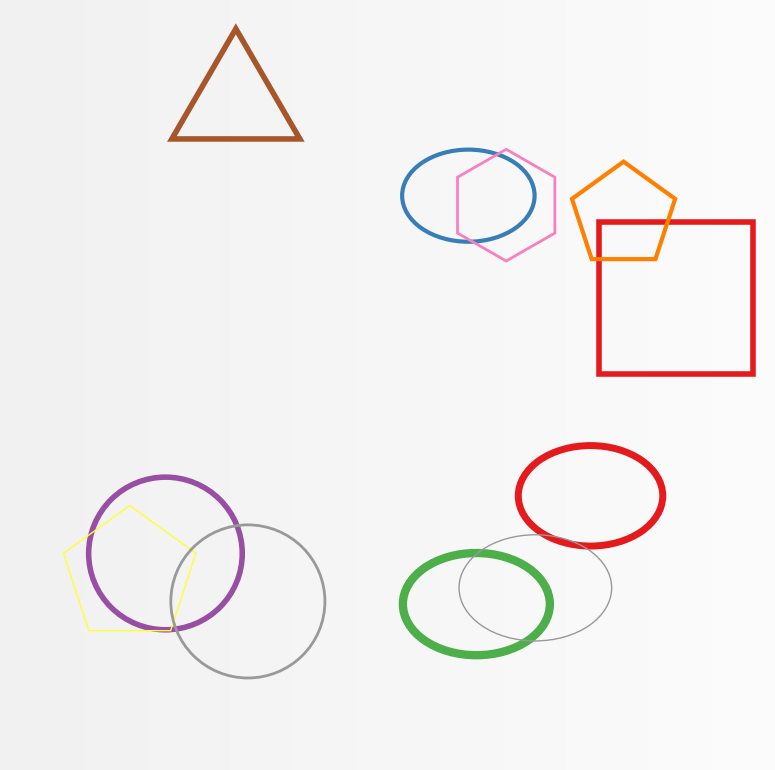[{"shape": "oval", "thickness": 2.5, "radius": 0.47, "center": [0.762, 0.356]}, {"shape": "square", "thickness": 2, "radius": 0.49, "center": [0.872, 0.613]}, {"shape": "oval", "thickness": 1.5, "radius": 0.43, "center": [0.604, 0.746]}, {"shape": "oval", "thickness": 3, "radius": 0.47, "center": [0.615, 0.215]}, {"shape": "circle", "thickness": 2, "radius": 0.5, "center": [0.213, 0.281]}, {"shape": "pentagon", "thickness": 1.5, "radius": 0.35, "center": [0.805, 0.72]}, {"shape": "pentagon", "thickness": 0.5, "radius": 0.45, "center": [0.167, 0.254]}, {"shape": "triangle", "thickness": 2, "radius": 0.48, "center": [0.304, 0.867]}, {"shape": "hexagon", "thickness": 1, "radius": 0.36, "center": [0.653, 0.734]}, {"shape": "circle", "thickness": 1, "radius": 0.5, "center": [0.32, 0.219]}, {"shape": "oval", "thickness": 0.5, "radius": 0.49, "center": [0.691, 0.237]}]